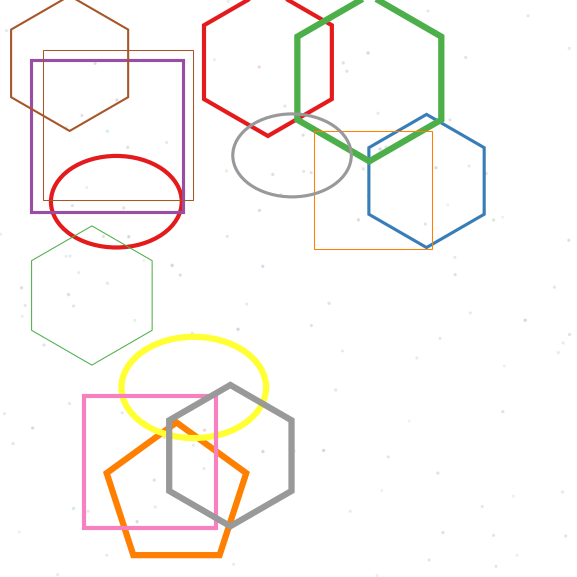[{"shape": "hexagon", "thickness": 2, "radius": 0.64, "center": [0.464, 0.891]}, {"shape": "oval", "thickness": 2, "radius": 0.57, "center": [0.201, 0.65]}, {"shape": "hexagon", "thickness": 1.5, "radius": 0.58, "center": [0.739, 0.686]}, {"shape": "hexagon", "thickness": 0.5, "radius": 0.6, "center": [0.159, 0.487]}, {"shape": "hexagon", "thickness": 3, "radius": 0.72, "center": [0.64, 0.864]}, {"shape": "square", "thickness": 1.5, "radius": 0.66, "center": [0.186, 0.763]}, {"shape": "square", "thickness": 0.5, "radius": 0.51, "center": [0.647, 0.67]}, {"shape": "pentagon", "thickness": 3, "radius": 0.64, "center": [0.306, 0.141]}, {"shape": "oval", "thickness": 3, "radius": 0.63, "center": [0.335, 0.328]}, {"shape": "square", "thickness": 0.5, "radius": 0.65, "center": [0.204, 0.783]}, {"shape": "hexagon", "thickness": 1, "radius": 0.59, "center": [0.121, 0.889]}, {"shape": "square", "thickness": 2, "radius": 0.57, "center": [0.261, 0.2]}, {"shape": "oval", "thickness": 1.5, "radius": 0.51, "center": [0.506, 0.73]}, {"shape": "hexagon", "thickness": 3, "radius": 0.61, "center": [0.399, 0.21]}]